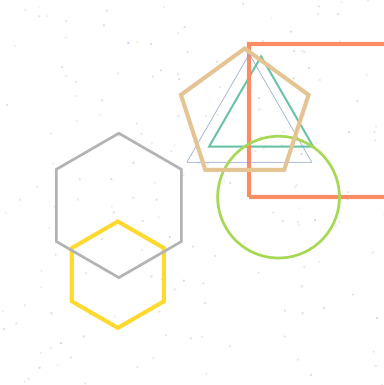[{"shape": "triangle", "thickness": 1.5, "radius": 0.78, "center": [0.678, 0.697]}, {"shape": "square", "thickness": 3, "radius": 0.99, "center": [0.845, 0.688]}, {"shape": "triangle", "thickness": 0.5, "radius": 0.94, "center": [0.648, 0.672]}, {"shape": "circle", "thickness": 2, "radius": 0.79, "center": [0.724, 0.488]}, {"shape": "hexagon", "thickness": 3, "radius": 0.69, "center": [0.306, 0.287]}, {"shape": "pentagon", "thickness": 3, "radius": 0.87, "center": [0.636, 0.7]}, {"shape": "hexagon", "thickness": 2, "radius": 0.94, "center": [0.309, 0.466]}]